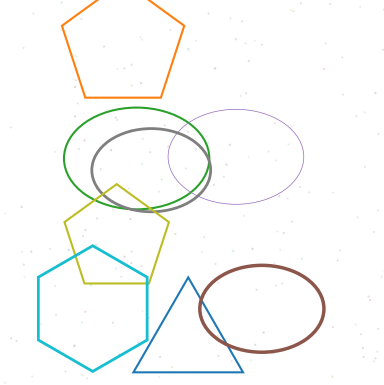[{"shape": "triangle", "thickness": 1.5, "radius": 0.82, "center": [0.489, 0.115]}, {"shape": "pentagon", "thickness": 1.5, "radius": 0.84, "center": [0.32, 0.881]}, {"shape": "oval", "thickness": 1.5, "radius": 0.94, "center": [0.355, 0.588]}, {"shape": "oval", "thickness": 0.5, "radius": 0.88, "center": [0.613, 0.593]}, {"shape": "oval", "thickness": 2.5, "radius": 0.81, "center": [0.68, 0.198]}, {"shape": "oval", "thickness": 2, "radius": 0.77, "center": [0.393, 0.558]}, {"shape": "pentagon", "thickness": 1.5, "radius": 0.71, "center": [0.303, 0.379]}, {"shape": "hexagon", "thickness": 2, "radius": 0.82, "center": [0.241, 0.198]}]